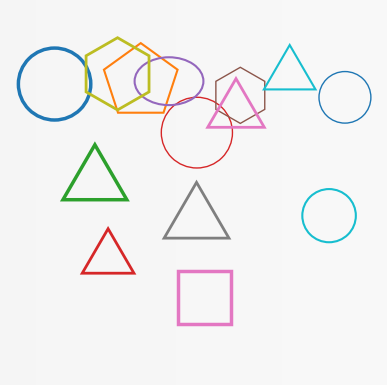[{"shape": "circle", "thickness": 2.5, "radius": 0.47, "center": [0.141, 0.782]}, {"shape": "circle", "thickness": 1, "radius": 0.33, "center": [0.89, 0.747]}, {"shape": "pentagon", "thickness": 1.5, "radius": 0.5, "center": [0.363, 0.788]}, {"shape": "triangle", "thickness": 2.5, "radius": 0.48, "center": [0.245, 0.529]}, {"shape": "triangle", "thickness": 2, "radius": 0.39, "center": [0.279, 0.329]}, {"shape": "circle", "thickness": 1, "radius": 0.46, "center": [0.508, 0.656]}, {"shape": "oval", "thickness": 1.5, "radius": 0.44, "center": [0.436, 0.789]}, {"shape": "hexagon", "thickness": 1, "radius": 0.36, "center": [0.62, 0.752]}, {"shape": "square", "thickness": 2.5, "radius": 0.34, "center": [0.527, 0.227]}, {"shape": "triangle", "thickness": 2, "radius": 0.42, "center": [0.609, 0.711]}, {"shape": "triangle", "thickness": 2, "radius": 0.48, "center": [0.507, 0.43]}, {"shape": "hexagon", "thickness": 2, "radius": 0.47, "center": [0.303, 0.808]}, {"shape": "circle", "thickness": 1.5, "radius": 0.35, "center": [0.849, 0.44]}, {"shape": "triangle", "thickness": 1.5, "radius": 0.38, "center": [0.748, 0.806]}]